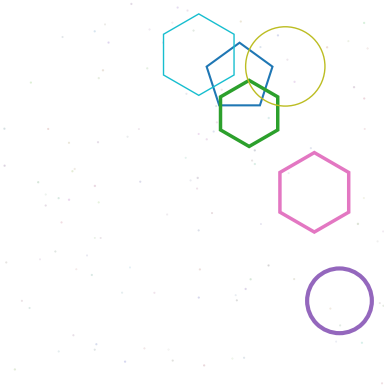[{"shape": "pentagon", "thickness": 1.5, "radius": 0.45, "center": [0.622, 0.799]}, {"shape": "hexagon", "thickness": 2.5, "radius": 0.43, "center": [0.647, 0.705]}, {"shape": "circle", "thickness": 3, "radius": 0.42, "center": [0.882, 0.219]}, {"shape": "hexagon", "thickness": 2.5, "radius": 0.52, "center": [0.816, 0.5]}, {"shape": "circle", "thickness": 1, "radius": 0.52, "center": [0.741, 0.827]}, {"shape": "hexagon", "thickness": 1, "radius": 0.53, "center": [0.516, 0.858]}]